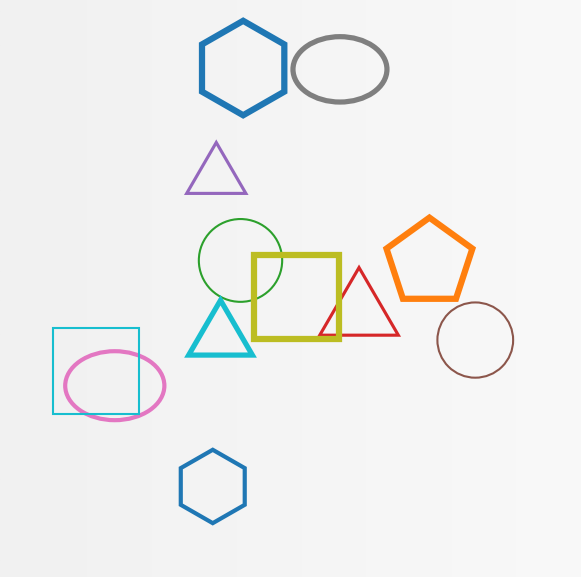[{"shape": "hexagon", "thickness": 2, "radius": 0.32, "center": [0.366, 0.157]}, {"shape": "hexagon", "thickness": 3, "radius": 0.41, "center": [0.418, 0.881]}, {"shape": "pentagon", "thickness": 3, "radius": 0.39, "center": [0.739, 0.545]}, {"shape": "circle", "thickness": 1, "radius": 0.36, "center": [0.414, 0.548]}, {"shape": "triangle", "thickness": 1.5, "radius": 0.39, "center": [0.618, 0.458]}, {"shape": "triangle", "thickness": 1.5, "radius": 0.29, "center": [0.372, 0.694]}, {"shape": "circle", "thickness": 1, "radius": 0.33, "center": [0.818, 0.41]}, {"shape": "oval", "thickness": 2, "radius": 0.43, "center": [0.197, 0.331]}, {"shape": "oval", "thickness": 2.5, "radius": 0.4, "center": [0.585, 0.879]}, {"shape": "square", "thickness": 3, "radius": 0.37, "center": [0.51, 0.485]}, {"shape": "triangle", "thickness": 2.5, "radius": 0.32, "center": [0.379, 0.416]}, {"shape": "square", "thickness": 1, "radius": 0.37, "center": [0.166, 0.357]}]